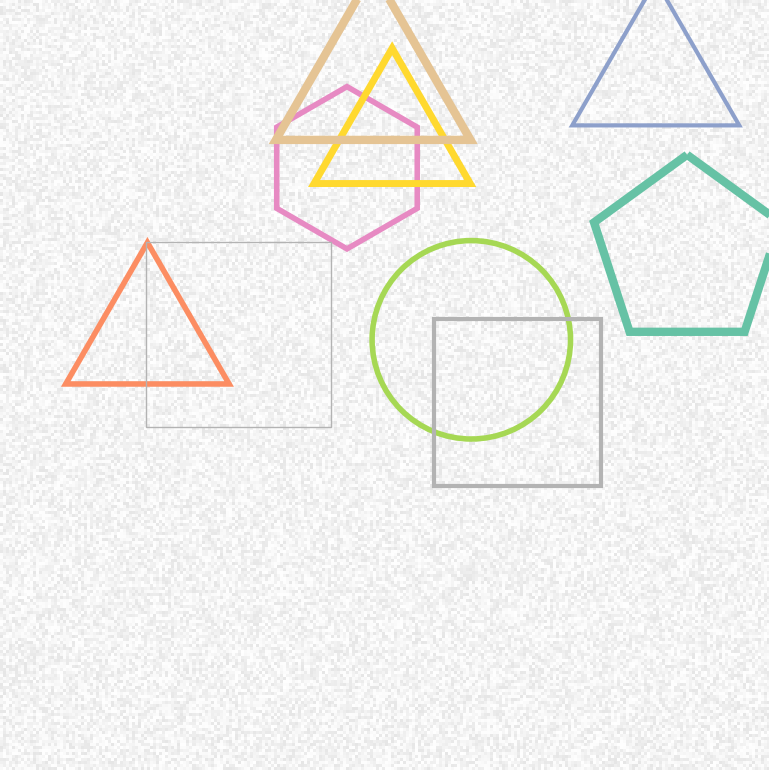[{"shape": "pentagon", "thickness": 3, "radius": 0.64, "center": [0.892, 0.672]}, {"shape": "triangle", "thickness": 2, "radius": 0.61, "center": [0.191, 0.563]}, {"shape": "triangle", "thickness": 1.5, "radius": 0.63, "center": [0.852, 0.9]}, {"shape": "hexagon", "thickness": 2, "radius": 0.53, "center": [0.451, 0.782]}, {"shape": "circle", "thickness": 2, "radius": 0.64, "center": [0.612, 0.559]}, {"shape": "triangle", "thickness": 2.5, "radius": 0.59, "center": [0.509, 0.82]}, {"shape": "triangle", "thickness": 3, "radius": 0.73, "center": [0.485, 0.891]}, {"shape": "square", "thickness": 1.5, "radius": 0.54, "center": [0.672, 0.478]}, {"shape": "square", "thickness": 0.5, "radius": 0.6, "center": [0.31, 0.565]}]